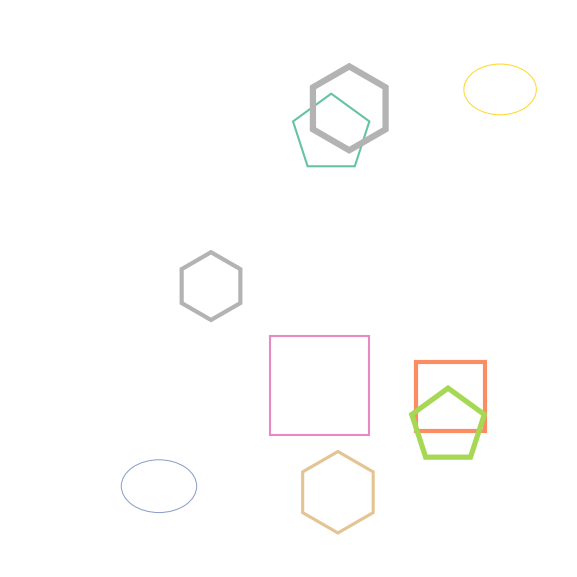[{"shape": "pentagon", "thickness": 1, "radius": 0.35, "center": [0.574, 0.767]}, {"shape": "square", "thickness": 2, "radius": 0.3, "center": [0.78, 0.313]}, {"shape": "oval", "thickness": 0.5, "radius": 0.33, "center": [0.275, 0.157]}, {"shape": "square", "thickness": 1, "radius": 0.43, "center": [0.553, 0.332]}, {"shape": "pentagon", "thickness": 2.5, "radius": 0.33, "center": [0.776, 0.261]}, {"shape": "oval", "thickness": 0.5, "radius": 0.31, "center": [0.866, 0.844]}, {"shape": "hexagon", "thickness": 1.5, "radius": 0.35, "center": [0.585, 0.147]}, {"shape": "hexagon", "thickness": 2, "radius": 0.29, "center": [0.365, 0.504]}, {"shape": "hexagon", "thickness": 3, "radius": 0.36, "center": [0.605, 0.812]}]